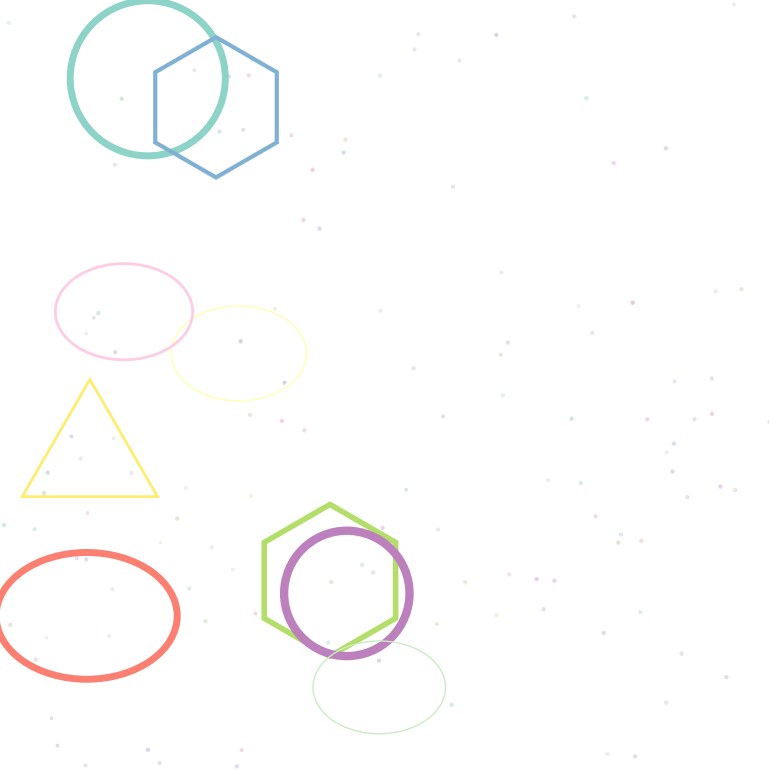[{"shape": "circle", "thickness": 2.5, "radius": 0.5, "center": [0.192, 0.898]}, {"shape": "oval", "thickness": 0.5, "radius": 0.44, "center": [0.31, 0.541]}, {"shape": "oval", "thickness": 2.5, "radius": 0.59, "center": [0.113, 0.2]}, {"shape": "hexagon", "thickness": 1.5, "radius": 0.46, "center": [0.281, 0.861]}, {"shape": "hexagon", "thickness": 2, "radius": 0.49, "center": [0.428, 0.246]}, {"shape": "oval", "thickness": 1, "radius": 0.45, "center": [0.161, 0.595]}, {"shape": "circle", "thickness": 3, "radius": 0.41, "center": [0.45, 0.229]}, {"shape": "oval", "thickness": 0.5, "radius": 0.43, "center": [0.493, 0.107]}, {"shape": "triangle", "thickness": 1, "radius": 0.51, "center": [0.117, 0.406]}]